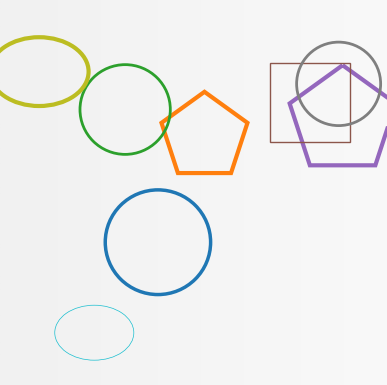[{"shape": "circle", "thickness": 2.5, "radius": 0.68, "center": [0.408, 0.371]}, {"shape": "pentagon", "thickness": 3, "radius": 0.58, "center": [0.528, 0.645]}, {"shape": "circle", "thickness": 2, "radius": 0.58, "center": [0.323, 0.716]}, {"shape": "pentagon", "thickness": 3, "radius": 0.72, "center": [0.884, 0.687]}, {"shape": "square", "thickness": 1, "radius": 0.52, "center": [0.799, 0.734]}, {"shape": "circle", "thickness": 2, "radius": 0.54, "center": [0.874, 0.782]}, {"shape": "oval", "thickness": 3, "radius": 0.64, "center": [0.101, 0.814]}, {"shape": "oval", "thickness": 0.5, "radius": 0.51, "center": [0.243, 0.136]}]